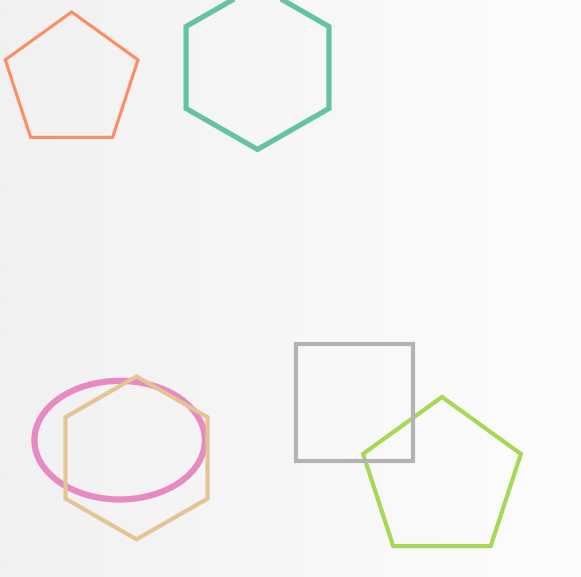[{"shape": "hexagon", "thickness": 2.5, "radius": 0.71, "center": [0.443, 0.882]}, {"shape": "pentagon", "thickness": 1.5, "radius": 0.6, "center": [0.123, 0.858]}, {"shape": "oval", "thickness": 3, "radius": 0.73, "center": [0.206, 0.237]}, {"shape": "pentagon", "thickness": 2, "radius": 0.71, "center": [0.76, 0.169]}, {"shape": "hexagon", "thickness": 2, "radius": 0.71, "center": [0.235, 0.206]}, {"shape": "square", "thickness": 2, "radius": 0.5, "center": [0.61, 0.302]}]